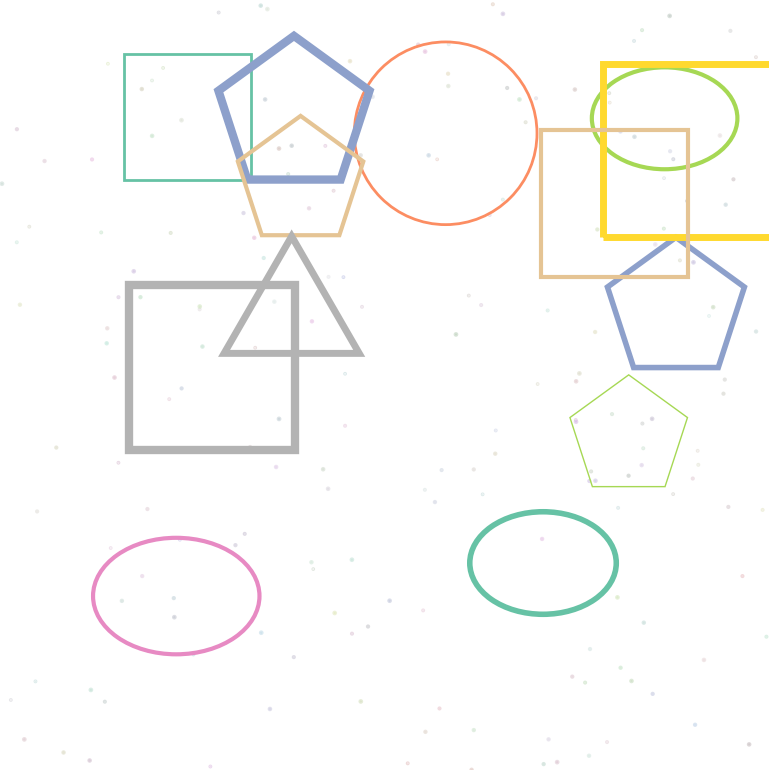[{"shape": "oval", "thickness": 2, "radius": 0.48, "center": [0.705, 0.269]}, {"shape": "square", "thickness": 1, "radius": 0.41, "center": [0.244, 0.848]}, {"shape": "circle", "thickness": 1, "radius": 0.59, "center": [0.579, 0.827]}, {"shape": "pentagon", "thickness": 2, "radius": 0.47, "center": [0.878, 0.598]}, {"shape": "pentagon", "thickness": 3, "radius": 0.52, "center": [0.382, 0.85]}, {"shape": "oval", "thickness": 1.5, "radius": 0.54, "center": [0.229, 0.226]}, {"shape": "oval", "thickness": 1.5, "radius": 0.47, "center": [0.863, 0.846]}, {"shape": "pentagon", "thickness": 0.5, "radius": 0.4, "center": [0.817, 0.433]}, {"shape": "square", "thickness": 2.5, "radius": 0.56, "center": [0.895, 0.804]}, {"shape": "pentagon", "thickness": 1.5, "radius": 0.43, "center": [0.39, 0.764]}, {"shape": "square", "thickness": 1.5, "radius": 0.48, "center": [0.798, 0.736]}, {"shape": "square", "thickness": 3, "radius": 0.54, "center": [0.275, 0.523]}, {"shape": "triangle", "thickness": 2.5, "radius": 0.51, "center": [0.379, 0.592]}]